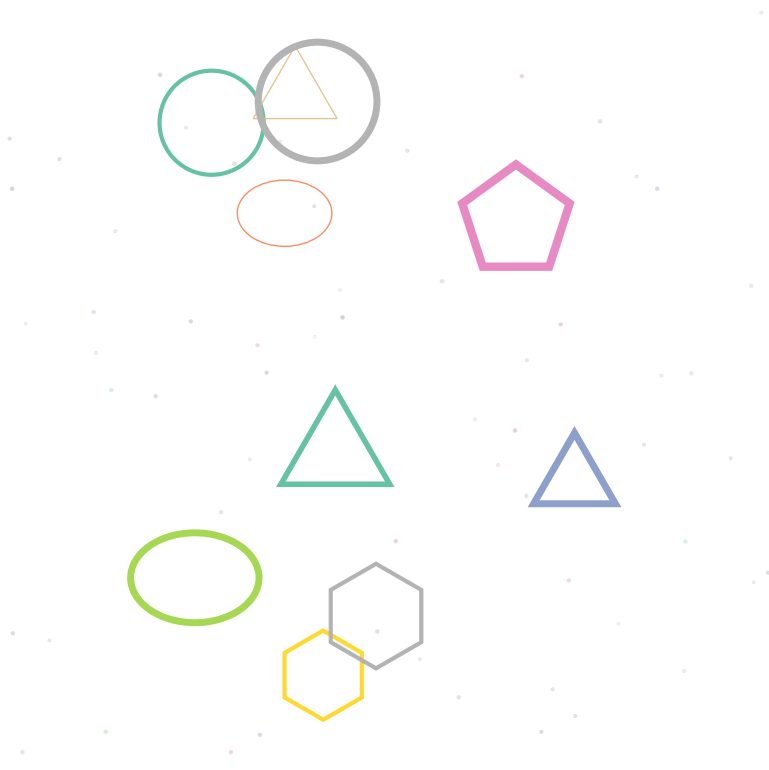[{"shape": "circle", "thickness": 1.5, "radius": 0.34, "center": [0.275, 0.841]}, {"shape": "triangle", "thickness": 2, "radius": 0.41, "center": [0.435, 0.412]}, {"shape": "oval", "thickness": 0.5, "radius": 0.31, "center": [0.37, 0.723]}, {"shape": "triangle", "thickness": 2.5, "radius": 0.31, "center": [0.746, 0.376]}, {"shape": "pentagon", "thickness": 3, "radius": 0.37, "center": [0.67, 0.713]}, {"shape": "oval", "thickness": 2.5, "radius": 0.42, "center": [0.253, 0.25]}, {"shape": "hexagon", "thickness": 1.5, "radius": 0.29, "center": [0.42, 0.123]}, {"shape": "triangle", "thickness": 0.5, "radius": 0.31, "center": [0.383, 0.877]}, {"shape": "circle", "thickness": 2.5, "radius": 0.39, "center": [0.412, 0.868]}, {"shape": "hexagon", "thickness": 1.5, "radius": 0.34, "center": [0.488, 0.2]}]